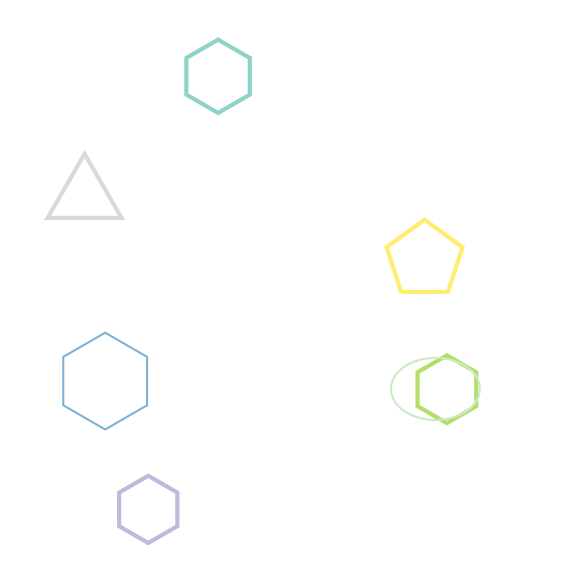[{"shape": "hexagon", "thickness": 2, "radius": 0.32, "center": [0.378, 0.867]}, {"shape": "hexagon", "thickness": 2, "radius": 0.29, "center": [0.257, 0.117]}, {"shape": "hexagon", "thickness": 1, "radius": 0.42, "center": [0.182, 0.339]}, {"shape": "hexagon", "thickness": 2, "radius": 0.29, "center": [0.774, 0.325]}, {"shape": "triangle", "thickness": 2, "radius": 0.37, "center": [0.146, 0.659]}, {"shape": "oval", "thickness": 1, "radius": 0.38, "center": [0.754, 0.326]}, {"shape": "pentagon", "thickness": 2, "radius": 0.35, "center": [0.735, 0.55]}]